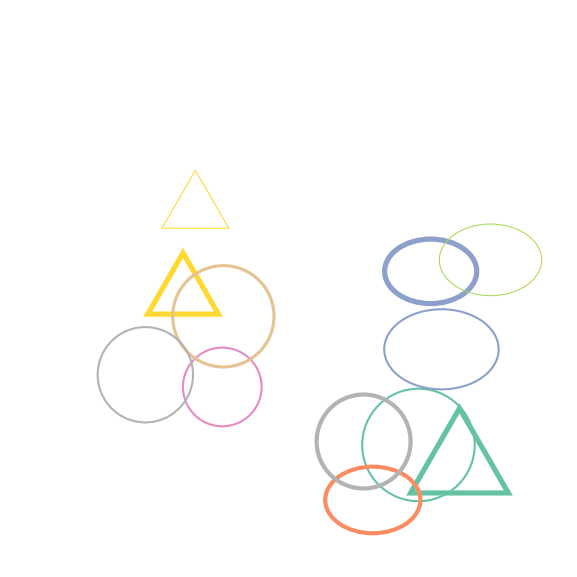[{"shape": "triangle", "thickness": 2.5, "radius": 0.49, "center": [0.796, 0.194]}, {"shape": "circle", "thickness": 1, "radius": 0.49, "center": [0.725, 0.229]}, {"shape": "oval", "thickness": 2, "radius": 0.41, "center": [0.646, 0.133]}, {"shape": "oval", "thickness": 1, "radius": 0.5, "center": [0.764, 0.394]}, {"shape": "oval", "thickness": 2.5, "radius": 0.4, "center": [0.746, 0.529]}, {"shape": "circle", "thickness": 1, "radius": 0.34, "center": [0.385, 0.329]}, {"shape": "oval", "thickness": 0.5, "radius": 0.44, "center": [0.849, 0.549]}, {"shape": "triangle", "thickness": 0.5, "radius": 0.33, "center": [0.338, 0.637]}, {"shape": "triangle", "thickness": 2.5, "radius": 0.35, "center": [0.317, 0.491]}, {"shape": "circle", "thickness": 1.5, "radius": 0.44, "center": [0.387, 0.451]}, {"shape": "circle", "thickness": 1, "radius": 0.41, "center": [0.252, 0.35]}, {"shape": "circle", "thickness": 2, "radius": 0.41, "center": [0.63, 0.235]}]